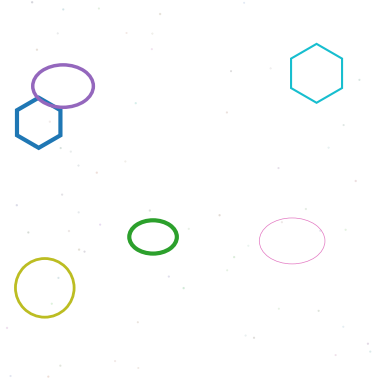[{"shape": "hexagon", "thickness": 3, "radius": 0.33, "center": [0.101, 0.681]}, {"shape": "oval", "thickness": 3, "radius": 0.31, "center": [0.398, 0.385]}, {"shape": "oval", "thickness": 2.5, "radius": 0.39, "center": [0.164, 0.776]}, {"shape": "oval", "thickness": 0.5, "radius": 0.43, "center": [0.759, 0.374]}, {"shape": "circle", "thickness": 2, "radius": 0.38, "center": [0.116, 0.252]}, {"shape": "hexagon", "thickness": 1.5, "radius": 0.38, "center": [0.822, 0.81]}]